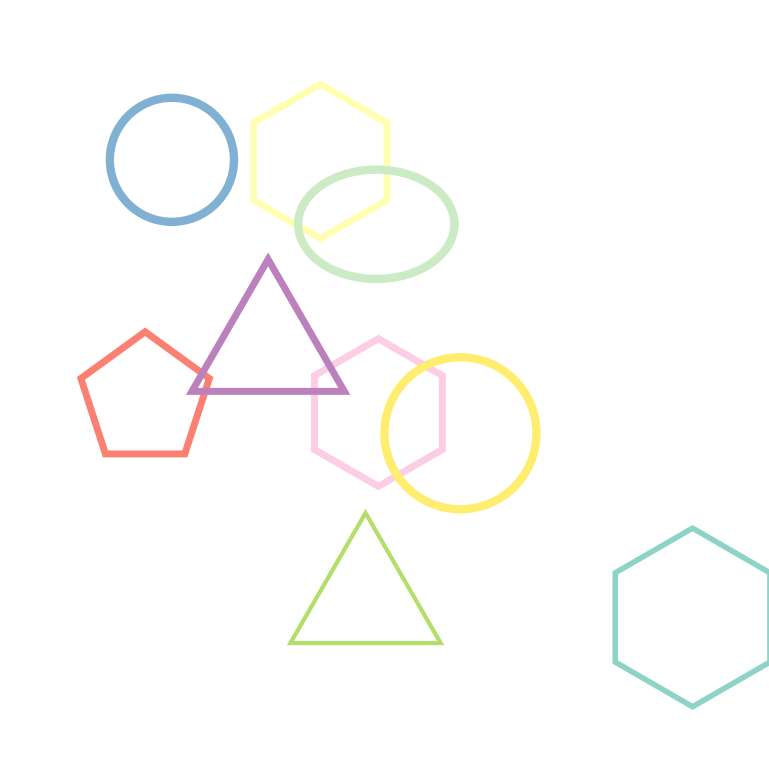[{"shape": "hexagon", "thickness": 2, "radius": 0.58, "center": [0.899, 0.198]}, {"shape": "hexagon", "thickness": 2.5, "radius": 0.5, "center": [0.416, 0.79]}, {"shape": "pentagon", "thickness": 2.5, "radius": 0.44, "center": [0.188, 0.481]}, {"shape": "circle", "thickness": 3, "radius": 0.4, "center": [0.223, 0.792]}, {"shape": "triangle", "thickness": 1.5, "radius": 0.56, "center": [0.475, 0.221]}, {"shape": "hexagon", "thickness": 2.5, "radius": 0.48, "center": [0.491, 0.464]}, {"shape": "triangle", "thickness": 2.5, "radius": 0.57, "center": [0.348, 0.549]}, {"shape": "oval", "thickness": 3, "radius": 0.51, "center": [0.489, 0.709]}, {"shape": "circle", "thickness": 3, "radius": 0.49, "center": [0.598, 0.437]}]